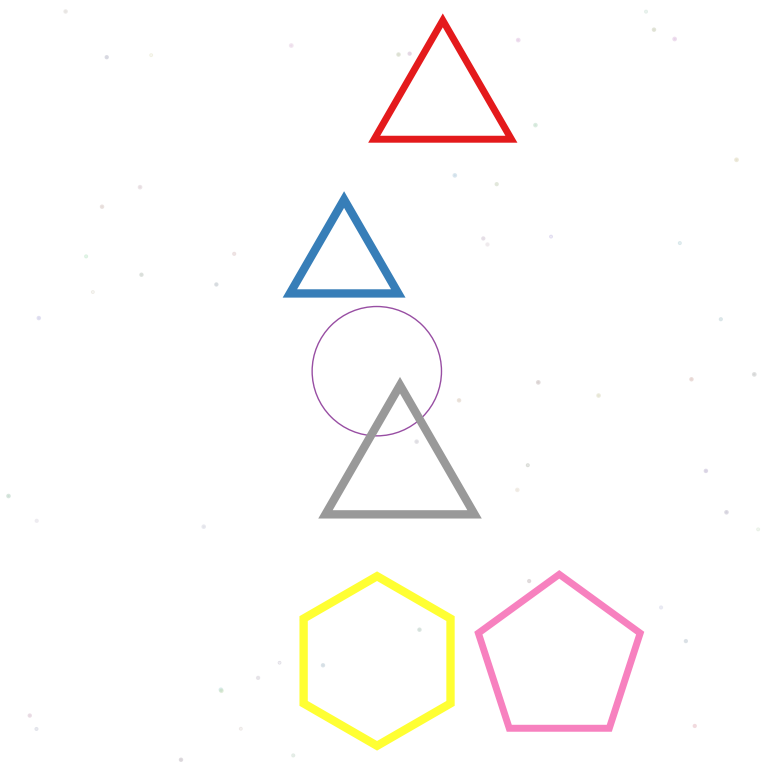[{"shape": "triangle", "thickness": 2.5, "radius": 0.51, "center": [0.575, 0.871]}, {"shape": "triangle", "thickness": 3, "radius": 0.41, "center": [0.447, 0.66]}, {"shape": "circle", "thickness": 0.5, "radius": 0.42, "center": [0.489, 0.518]}, {"shape": "hexagon", "thickness": 3, "radius": 0.55, "center": [0.49, 0.142]}, {"shape": "pentagon", "thickness": 2.5, "radius": 0.55, "center": [0.726, 0.144]}, {"shape": "triangle", "thickness": 3, "radius": 0.56, "center": [0.519, 0.388]}]